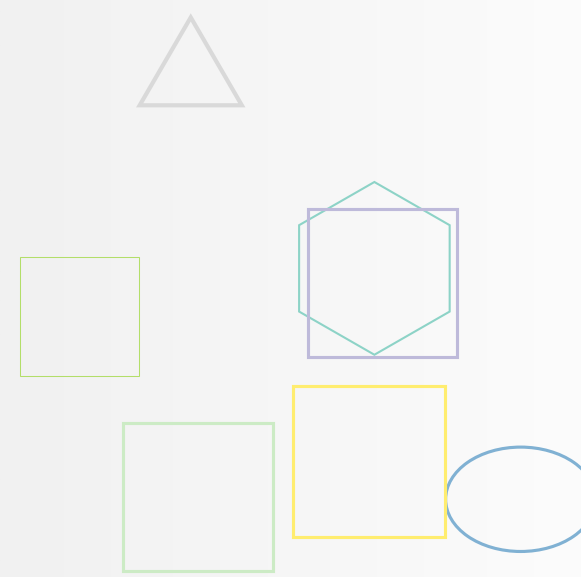[{"shape": "hexagon", "thickness": 1, "radius": 0.75, "center": [0.644, 0.534]}, {"shape": "square", "thickness": 1.5, "radius": 0.64, "center": [0.658, 0.509]}, {"shape": "oval", "thickness": 1.5, "radius": 0.65, "center": [0.896, 0.135]}, {"shape": "square", "thickness": 0.5, "radius": 0.51, "center": [0.137, 0.451]}, {"shape": "triangle", "thickness": 2, "radius": 0.51, "center": [0.328, 0.868]}, {"shape": "square", "thickness": 1.5, "radius": 0.64, "center": [0.34, 0.139]}, {"shape": "square", "thickness": 1.5, "radius": 0.65, "center": [0.635, 0.199]}]